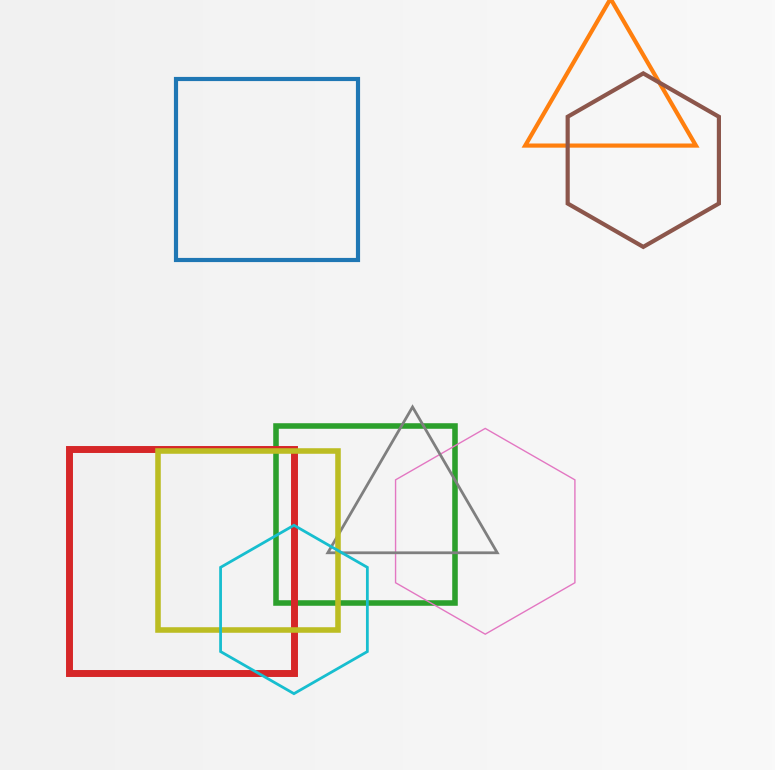[{"shape": "square", "thickness": 1.5, "radius": 0.59, "center": [0.345, 0.78]}, {"shape": "triangle", "thickness": 1.5, "radius": 0.64, "center": [0.788, 0.875]}, {"shape": "square", "thickness": 2, "radius": 0.58, "center": [0.472, 0.331]}, {"shape": "square", "thickness": 2.5, "radius": 0.73, "center": [0.234, 0.272]}, {"shape": "hexagon", "thickness": 1.5, "radius": 0.56, "center": [0.83, 0.792]}, {"shape": "hexagon", "thickness": 0.5, "radius": 0.67, "center": [0.626, 0.31]}, {"shape": "triangle", "thickness": 1, "radius": 0.63, "center": [0.532, 0.345]}, {"shape": "square", "thickness": 2, "radius": 0.58, "center": [0.32, 0.298]}, {"shape": "hexagon", "thickness": 1, "radius": 0.55, "center": [0.379, 0.208]}]